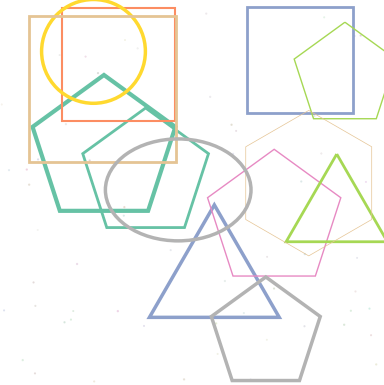[{"shape": "pentagon", "thickness": 2, "radius": 0.86, "center": [0.378, 0.548]}, {"shape": "pentagon", "thickness": 3, "radius": 0.98, "center": [0.27, 0.61]}, {"shape": "square", "thickness": 1.5, "radius": 0.73, "center": [0.307, 0.833]}, {"shape": "triangle", "thickness": 2.5, "radius": 0.97, "center": [0.557, 0.273]}, {"shape": "square", "thickness": 2, "radius": 0.69, "center": [0.779, 0.845]}, {"shape": "pentagon", "thickness": 1, "radius": 0.91, "center": [0.712, 0.43]}, {"shape": "triangle", "thickness": 2, "radius": 0.76, "center": [0.875, 0.448]}, {"shape": "pentagon", "thickness": 1, "radius": 0.69, "center": [0.896, 0.804]}, {"shape": "circle", "thickness": 2.5, "radius": 0.67, "center": [0.243, 0.866]}, {"shape": "hexagon", "thickness": 0.5, "radius": 0.94, "center": [0.802, 0.524]}, {"shape": "square", "thickness": 2, "radius": 0.95, "center": [0.267, 0.769]}, {"shape": "pentagon", "thickness": 2.5, "radius": 0.74, "center": [0.69, 0.132]}, {"shape": "oval", "thickness": 2.5, "radius": 0.95, "center": [0.463, 0.507]}]